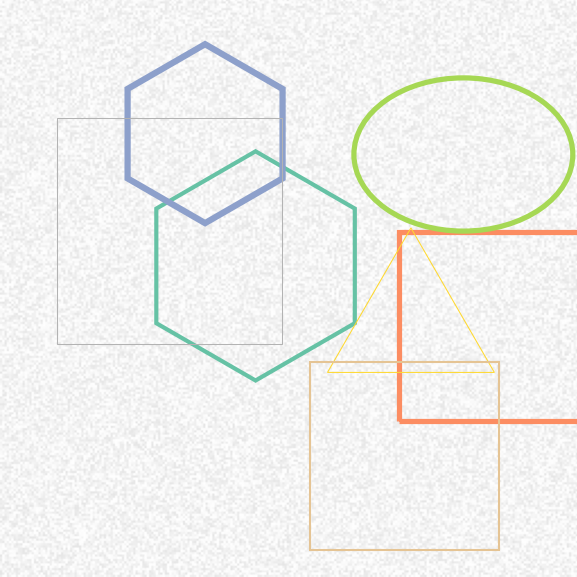[{"shape": "hexagon", "thickness": 2, "radius": 0.99, "center": [0.443, 0.539]}, {"shape": "square", "thickness": 2.5, "radius": 0.82, "center": [0.855, 0.434]}, {"shape": "hexagon", "thickness": 3, "radius": 0.77, "center": [0.355, 0.768]}, {"shape": "oval", "thickness": 2.5, "radius": 0.95, "center": [0.802, 0.732]}, {"shape": "triangle", "thickness": 0.5, "radius": 0.83, "center": [0.712, 0.438]}, {"shape": "square", "thickness": 1, "radius": 0.82, "center": [0.701, 0.209]}, {"shape": "square", "thickness": 0.5, "radius": 0.97, "center": [0.293, 0.599]}]